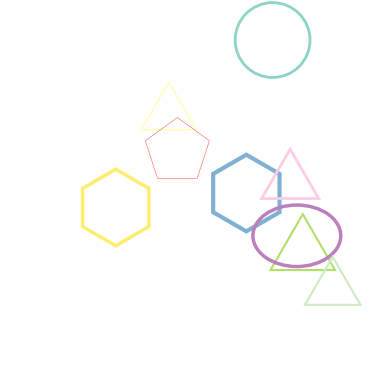[{"shape": "circle", "thickness": 2, "radius": 0.49, "center": [0.708, 0.896]}, {"shape": "triangle", "thickness": 1, "radius": 0.41, "center": [0.439, 0.705]}, {"shape": "pentagon", "thickness": 0.5, "radius": 0.44, "center": [0.461, 0.607]}, {"shape": "hexagon", "thickness": 3, "radius": 0.5, "center": [0.64, 0.499]}, {"shape": "triangle", "thickness": 1.5, "radius": 0.48, "center": [0.786, 0.347]}, {"shape": "triangle", "thickness": 2, "radius": 0.43, "center": [0.754, 0.527]}, {"shape": "oval", "thickness": 2.5, "radius": 0.57, "center": [0.771, 0.388]}, {"shape": "triangle", "thickness": 1.5, "radius": 0.42, "center": [0.864, 0.25]}, {"shape": "hexagon", "thickness": 2.5, "radius": 0.5, "center": [0.301, 0.461]}]